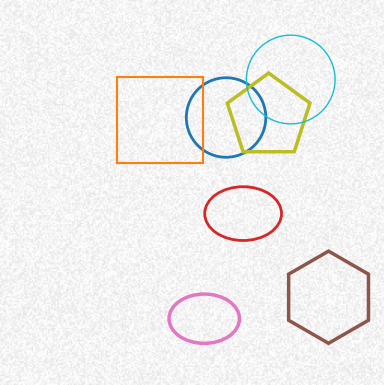[{"shape": "circle", "thickness": 2, "radius": 0.52, "center": [0.587, 0.695]}, {"shape": "square", "thickness": 1.5, "radius": 0.56, "center": [0.416, 0.688]}, {"shape": "oval", "thickness": 2, "radius": 0.5, "center": [0.631, 0.445]}, {"shape": "hexagon", "thickness": 2.5, "radius": 0.6, "center": [0.853, 0.228]}, {"shape": "oval", "thickness": 2.5, "radius": 0.46, "center": [0.531, 0.172]}, {"shape": "pentagon", "thickness": 2.5, "radius": 0.56, "center": [0.698, 0.697]}, {"shape": "circle", "thickness": 1, "radius": 0.58, "center": [0.755, 0.793]}]